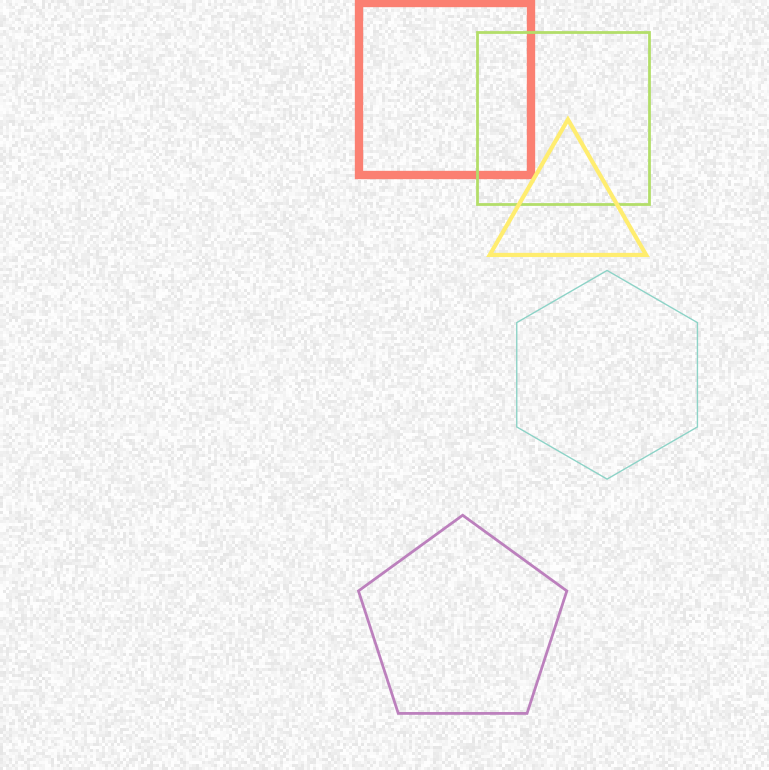[{"shape": "hexagon", "thickness": 0.5, "radius": 0.68, "center": [0.788, 0.513]}, {"shape": "square", "thickness": 3, "radius": 0.56, "center": [0.578, 0.885]}, {"shape": "square", "thickness": 1, "radius": 0.56, "center": [0.731, 0.847]}, {"shape": "pentagon", "thickness": 1, "radius": 0.71, "center": [0.601, 0.189]}, {"shape": "triangle", "thickness": 1.5, "radius": 0.59, "center": [0.738, 0.728]}]